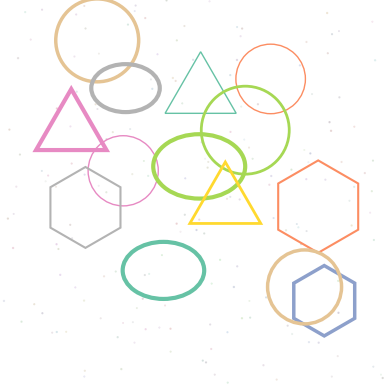[{"shape": "oval", "thickness": 3, "radius": 0.53, "center": [0.425, 0.298]}, {"shape": "triangle", "thickness": 1, "radius": 0.53, "center": [0.521, 0.759]}, {"shape": "circle", "thickness": 1, "radius": 0.45, "center": [0.703, 0.795]}, {"shape": "hexagon", "thickness": 1.5, "radius": 0.6, "center": [0.826, 0.463]}, {"shape": "hexagon", "thickness": 2.5, "radius": 0.46, "center": [0.842, 0.219]}, {"shape": "triangle", "thickness": 3, "radius": 0.53, "center": [0.185, 0.663]}, {"shape": "circle", "thickness": 1, "radius": 0.46, "center": [0.32, 0.556]}, {"shape": "oval", "thickness": 3, "radius": 0.6, "center": [0.517, 0.568]}, {"shape": "circle", "thickness": 2, "radius": 0.57, "center": [0.637, 0.662]}, {"shape": "triangle", "thickness": 2, "radius": 0.53, "center": [0.585, 0.473]}, {"shape": "circle", "thickness": 2.5, "radius": 0.48, "center": [0.791, 0.255]}, {"shape": "circle", "thickness": 2.5, "radius": 0.54, "center": [0.252, 0.895]}, {"shape": "hexagon", "thickness": 1.5, "radius": 0.53, "center": [0.222, 0.461]}, {"shape": "oval", "thickness": 3, "radius": 0.44, "center": [0.326, 0.771]}]